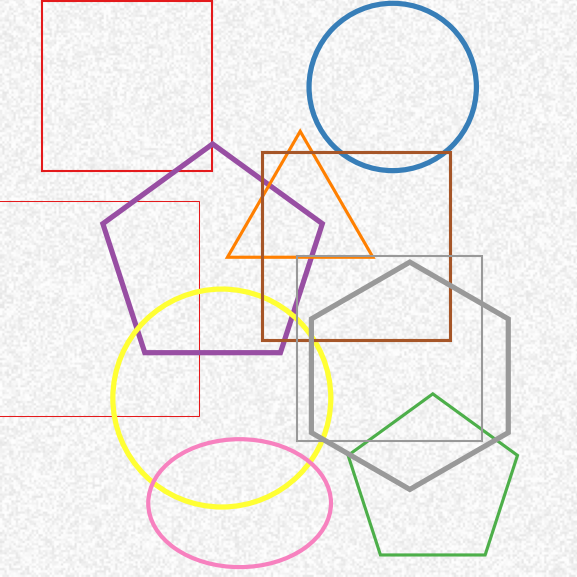[{"shape": "square", "thickness": 1, "radius": 0.74, "center": [0.22, 0.85]}, {"shape": "square", "thickness": 0.5, "radius": 0.93, "center": [0.158, 0.465]}, {"shape": "circle", "thickness": 2.5, "radius": 0.72, "center": [0.68, 0.849]}, {"shape": "pentagon", "thickness": 1.5, "radius": 0.77, "center": [0.749, 0.163]}, {"shape": "pentagon", "thickness": 2.5, "radius": 1.0, "center": [0.368, 0.55]}, {"shape": "triangle", "thickness": 1.5, "radius": 0.73, "center": [0.52, 0.626]}, {"shape": "circle", "thickness": 2.5, "radius": 0.94, "center": [0.384, 0.31]}, {"shape": "square", "thickness": 1.5, "radius": 0.81, "center": [0.617, 0.573]}, {"shape": "oval", "thickness": 2, "radius": 0.79, "center": [0.415, 0.128]}, {"shape": "hexagon", "thickness": 2.5, "radius": 0.98, "center": [0.71, 0.348]}, {"shape": "square", "thickness": 1, "radius": 0.8, "center": [0.674, 0.396]}]